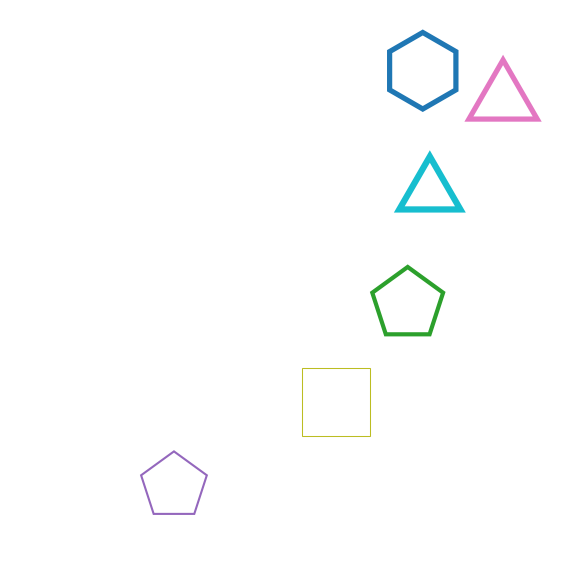[{"shape": "hexagon", "thickness": 2.5, "radius": 0.33, "center": [0.732, 0.877]}, {"shape": "pentagon", "thickness": 2, "radius": 0.32, "center": [0.706, 0.472]}, {"shape": "pentagon", "thickness": 1, "radius": 0.3, "center": [0.301, 0.158]}, {"shape": "triangle", "thickness": 2.5, "radius": 0.34, "center": [0.871, 0.827]}, {"shape": "square", "thickness": 0.5, "radius": 0.3, "center": [0.582, 0.303]}, {"shape": "triangle", "thickness": 3, "radius": 0.31, "center": [0.744, 0.667]}]